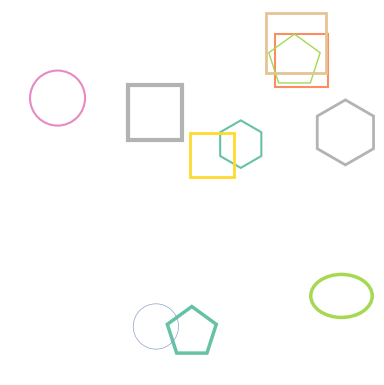[{"shape": "hexagon", "thickness": 1.5, "radius": 0.31, "center": [0.625, 0.626]}, {"shape": "pentagon", "thickness": 2.5, "radius": 0.33, "center": [0.498, 0.137]}, {"shape": "square", "thickness": 1.5, "radius": 0.35, "center": [0.782, 0.843]}, {"shape": "circle", "thickness": 0.5, "radius": 0.29, "center": [0.405, 0.152]}, {"shape": "circle", "thickness": 1.5, "radius": 0.36, "center": [0.149, 0.745]}, {"shape": "pentagon", "thickness": 1, "radius": 0.35, "center": [0.765, 0.841]}, {"shape": "oval", "thickness": 2.5, "radius": 0.4, "center": [0.887, 0.231]}, {"shape": "square", "thickness": 2, "radius": 0.29, "center": [0.551, 0.597]}, {"shape": "square", "thickness": 2, "radius": 0.39, "center": [0.769, 0.889]}, {"shape": "hexagon", "thickness": 2, "radius": 0.42, "center": [0.897, 0.656]}, {"shape": "square", "thickness": 3, "radius": 0.35, "center": [0.403, 0.708]}]